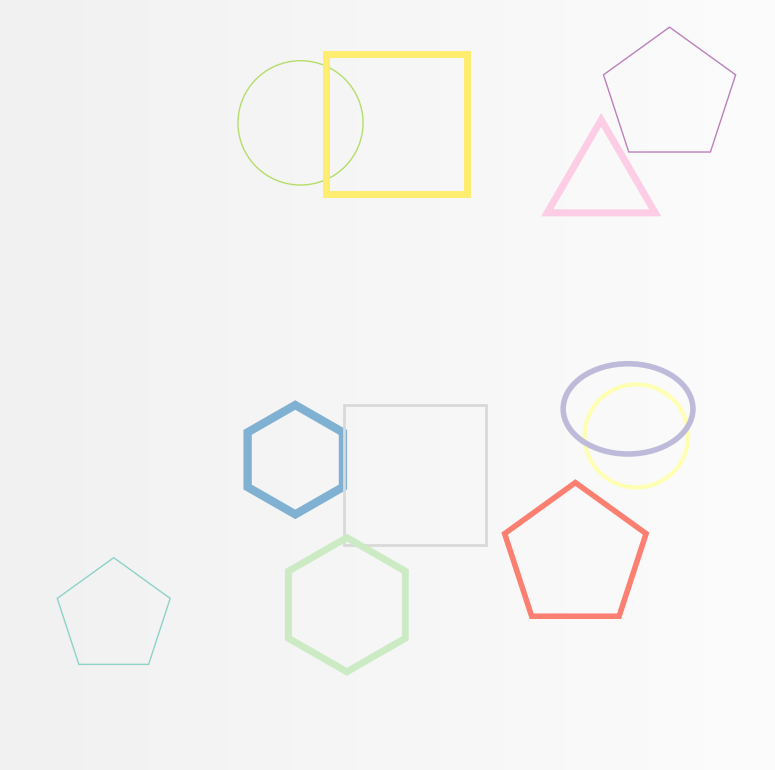[{"shape": "pentagon", "thickness": 0.5, "radius": 0.38, "center": [0.147, 0.199]}, {"shape": "circle", "thickness": 1.5, "radius": 0.33, "center": [0.821, 0.434]}, {"shape": "oval", "thickness": 2, "radius": 0.42, "center": [0.81, 0.469]}, {"shape": "pentagon", "thickness": 2, "radius": 0.48, "center": [0.742, 0.277]}, {"shape": "hexagon", "thickness": 3, "radius": 0.36, "center": [0.381, 0.403]}, {"shape": "circle", "thickness": 0.5, "radius": 0.4, "center": [0.388, 0.84]}, {"shape": "triangle", "thickness": 2.5, "radius": 0.4, "center": [0.776, 0.764]}, {"shape": "square", "thickness": 1, "radius": 0.46, "center": [0.536, 0.383]}, {"shape": "pentagon", "thickness": 0.5, "radius": 0.45, "center": [0.864, 0.875]}, {"shape": "hexagon", "thickness": 2.5, "radius": 0.44, "center": [0.448, 0.215]}, {"shape": "square", "thickness": 2.5, "radius": 0.45, "center": [0.511, 0.839]}]